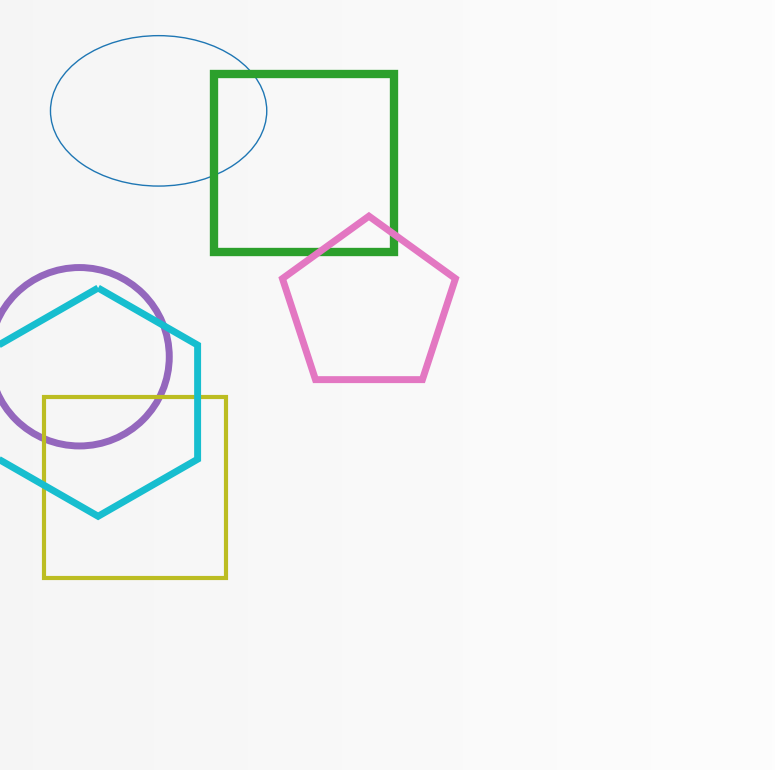[{"shape": "oval", "thickness": 0.5, "radius": 0.7, "center": [0.205, 0.856]}, {"shape": "square", "thickness": 3, "radius": 0.58, "center": [0.393, 0.788]}, {"shape": "circle", "thickness": 2.5, "radius": 0.58, "center": [0.103, 0.537]}, {"shape": "pentagon", "thickness": 2.5, "radius": 0.59, "center": [0.476, 0.602]}, {"shape": "square", "thickness": 1.5, "radius": 0.59, "center": [0.174, 0.367]}, {"shape": "hexagon", "thickness": 2.5, "radius": 0.74, "center": [0.127, 0.478]}]